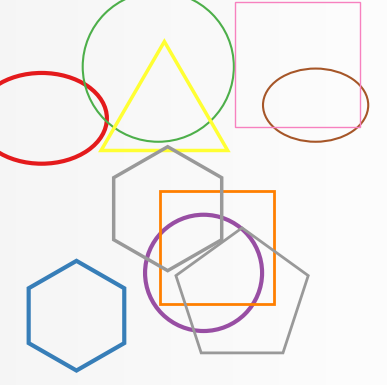[{"shape": "oval", "thickness": 3, "radius": 0.84, "center": [0.107, 0.693]}, {"shape": "hexagon", "thickness": 3, "radius": 0.71, "center": [0.197, 0.18]}, {"shape": "circle", "thickness": 1.5, "radius": 0.98, "center": [0.408, 0.827]}, {"shape": "circle", "thickness": 3, "radius": 0.75, "center": [0.525, 0.291]}, {"shape": "square", "thickness": 2, "radius": 0.74, "center": [0.561, 0.357]}, {"shape": "triangle", "thickness": 2.5, "radius": 0.94, "center": [0.424, 0.703]}, {"shape": "oval", "thickness": 1.5, "radius": 0.68, "center": [0.815, 0.727]}, {"shape": "square", "thickness": 1, "radius": 0.81, "center": [0.768, 0.833]}, {"shape": "pentagon", "thickness": 2, "radius": 0.9, "center": [0.625, 0.229]}, {"shape": "hexagon", "thickness": 2.5, "radius": 0.8, "center": [0.433, 0.458]}]